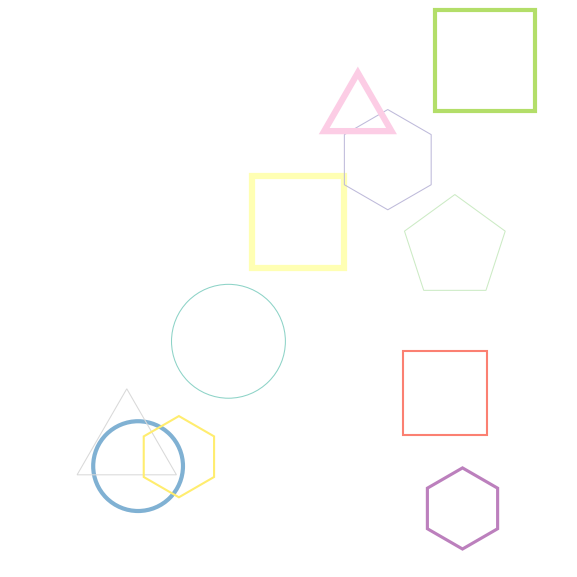[{"shape": "circle", "thickness": 0.5, "radius": 0.49, "center": [0.396, 0.408]}, {"shape": "square", "thickness": 3, "radius": 0.4, "center": [0.517, 0.615]}, {"shape": "hexagon", "thickness": 0.5, "radius": 0.43, "center": [0.671, 0.723]}, {"shape": "square", "thickness": 1, "radius": 0.37, "center": [0.77, 0.319]}, {"shape": "circle", "thickness": 2, "radius": 0.39, "center": [0.239, 0.192]}, {"shape": "square", "thickness": 2, "radius": 0.44, "center": [0.84, 0.894]}, {"shape": "triangle", "thickness": 3, "radius": 0.34, "center": [0.62, 0.806]}, {"shape": "triangle", "thickness": 0.5, "radius": 0.5, "center": [0.22, 0.227]}, {"shape": "hexagon", "thickness": 1.5, "radius": 0.35, "center": [0.801, 0.119]}, {"shape": "pentagon", "thickness": 0.5, "radius": 0.46, "center": [0.788, 0.571]}, {"shape": "hexagon", "thickness": 1, "radius": 0.35, "center": [0.31, 0.208]}]